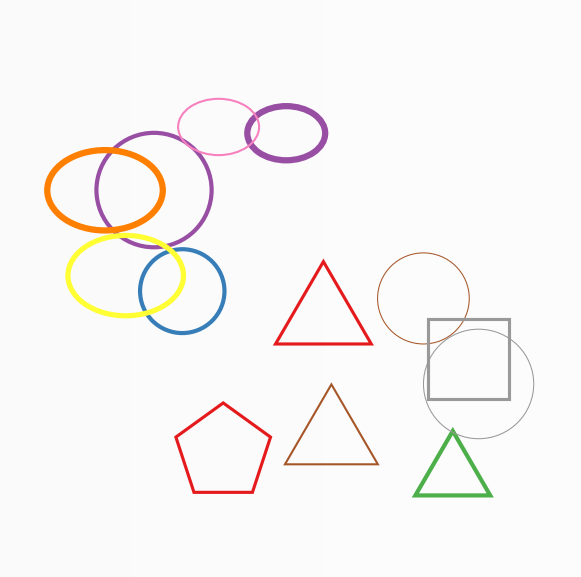[{"shape": "triangle", "thickness": 1.5, "radius": 0.48, "center": [0.556, 0.451]}, {"shape": "pentagon", "thickness": 1.5, "radius": 0.43, "center": [0.384, 0.216]}, {"shape": "circle", "thickness": 2, "radius": 0.36, "center": [0.314, 0.495]}, {"shape": "triangle", "thickness": 2, "radius": 0.37, "center": [0.779, 0.178]}, {"shape": "circle", "thickness": 2, "radius": 0.5, "center": [0.265, 0.67]}, {"shape": "oval", "thickness": 3, "radius": 0.33, "center": [0.492, 0.768]}, {"shape": "oval", "thickness": 3, "radius": 0.5, "center": [0.181, 0.67]}, {"shape": "oval", "thickness": 2.5, "radius": 0.5, "center": [0.216, 0.522]}, {"shape": "circle", "thickness": 0.5, "radius": 0.39, "center": [0.728, 0.482]}, {"shape": "triangle", "thickness": 1, "radius": 0.46, "center": [0.57, 0.241]}, {"shape": "oval", "thickness": 1, "radius": 0.35, "center": [0.376, 0.779]}, {"shape": "square", "thickness": 1.5, "radius": 0.35, "center": [0.806, 0.378]}, {"shape": "circle", "thickness": 0.5, "radius": 0.47, "center": [0.823, 0.334]}]